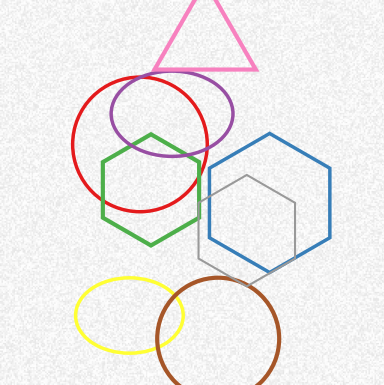[{"shape": "circle", "thickness": 2.5, "radius": 0.87, "center": [0.364, 0.625]}, {"shape": "hexagon", "thickness": 2.5, "radius": 0.9, "center": [0.7, 0.473]}, {"shape": "hexagon", "thickness": 3, "radius": 0.72, "center": [0.392, 0.507]}, {"shape": "oval", "thickness": 2.5, "radius": 0.79, "center": [0.447, 0.705]}, {"shape": "oval", "thickness": 2.5, "radius": 0.7, "center": [0.336, 0.18]}, {"shape": "circle", "thickness": 3, "radius": 0.79, "center": [0.567, 0.12]}, {"shape": "triangle", "thickness": 3, "radius": 0.76, "center": [0.533, 0.895]}, {"shape": "hexagon", "thickness": 1.5, "radius": 0.72, "center": [0.641, 0.401]}]